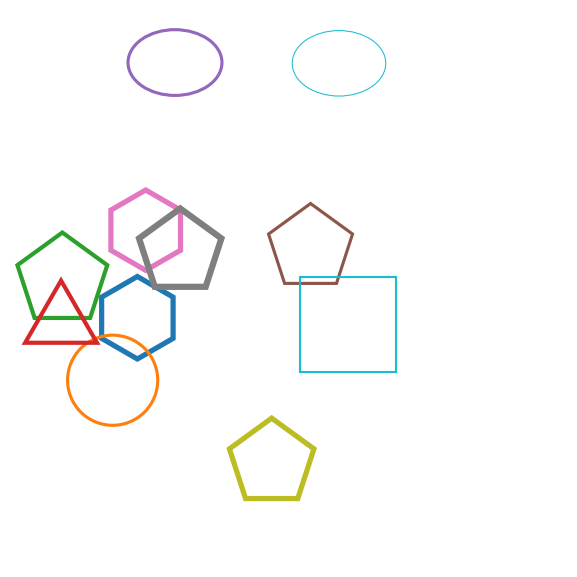[{"shape": "hexagon", "thickness": 2.5, "radius": 0.36, "center": [0.238, 0.449]}, {"shape": "circle", "thickness": 1.5, "radius": 0.39, "center": [0.195, 0.341]}, {"shape": "pentagon", "thickness": 2, "radius": 0.41, "center": [0.108, 0.515]}, {"shape": "triangle", "thickness": 2, "radius": 0.36, "center": [0.106, 0.441]}, {"shape": "oval", "thickness": 1.5, "radius": 0.41, "center": [0.303, 0.891]}, {"shape": "pentagon", "thickness": 1.5, "radius": 0.38, "center": [0.538, 0.57]}, {"shape": "hexagon", "thickness": 2.5, "radius": 0.35, "center": [0.252, 0.601]}, {"shape": "pentagon", "thickness": 3, "radius": 0.37, "center": [0.312, 0.563]}, {"shape": "pentagon", "thickness": 2.5, "radius": 0.38, "center": [0.47, 0.198]}, {"shape": "square", "thickness": 1, "radius": 0.41, "center": [0.603, 0.437]}, {"shape": "oval", "thickness": 0.5, "radius": 0.4, "center": [0.587, 0.89]}]